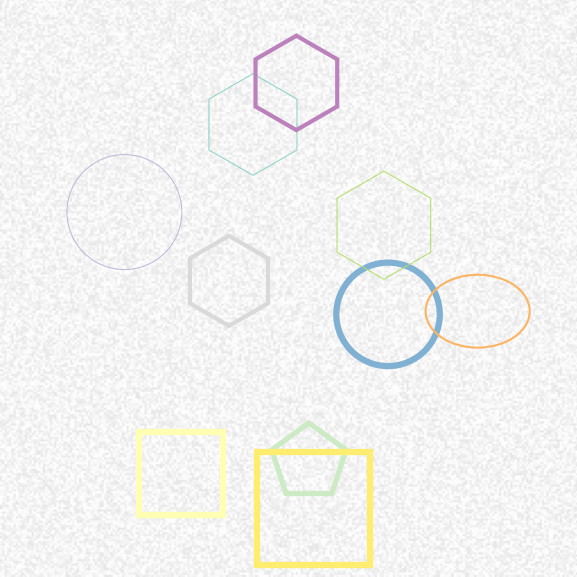[{"shape": "hexagon", "thickness": 0.5, "radius": 0.44, "center": [0.438, 0.784]}, {"shape": "square", "thickness": 3, "radius": 0.36, "center": [0.313, 0.179]}, {"shape": "circle", "thickness": 0.5, "radius": 0.5, "center": [0.215, 0.632]}, {"shape": "circle", "thickness": 3, "radius": 0.45, "center": [0.672, 0.455]}, {"shape": "oval", "thickness": 1, "radius": 0.45, "center": [0.827, 0.46]}, {"shape": "hexagon", "thickness": 0.5, "radius": 0.47, "center": [0.665, 0.609]}, {"shape": "hexagon", "thickness": 2, "radius": 0.39, "center": [0.396, 0.513]}, {"shape": "hexagon", "thickness": 2, "radius": 0.41, "center": [0.513, 0.856]}, {"shape": "pentagon", "thickness": 2.5, "radius": 0.34, "center": [0.535, 0.199]}, {"shape": "square", "thickness": 3, "radius": 0.49, "center": [0.543, 0.118]}]